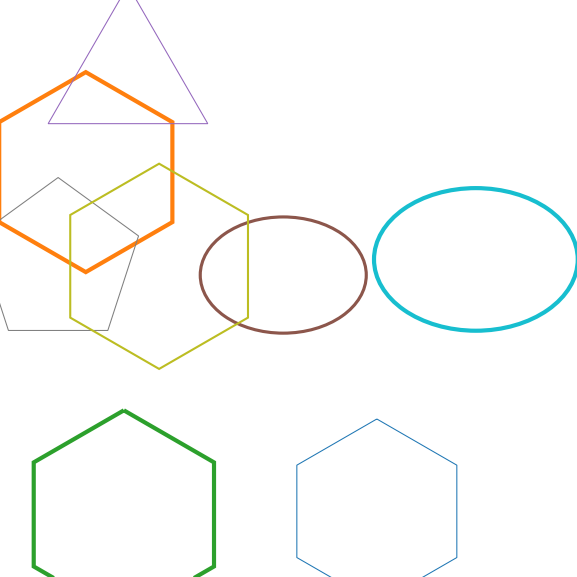[{"shape": "hexagon", "thickness": 0.5, "radius": 0.8, "center": [0.653, 0.114]}, {"shape": "hexagon", "thickness": 2, "radius": 0.87, "center": [0.149, 0.701]}, {"shape": "hexagon", "thickness": 2, "radius": 0.9, "center": [0.214, 0.108]}, {"shape": "triangle", "thickness": 0.5, "radius": 0.8, "center": [0.222, 0.865]}, {"shape": "oval", "thickness": 1.5, "radius": 0.72, "center": [0.49, 0.523]}, {"shape": "pentagon", "thickness": 0.5, "radius": 0.73, "center": [0.101, 0.545]}, {"shape": "hexagon", "thickness": 1, "radius": 0.89, "center": [0.276, 0.538]}, {"shape": "oval", "thickness": 2, "radius": 0.88, "center": [0.824, 0.55]}]